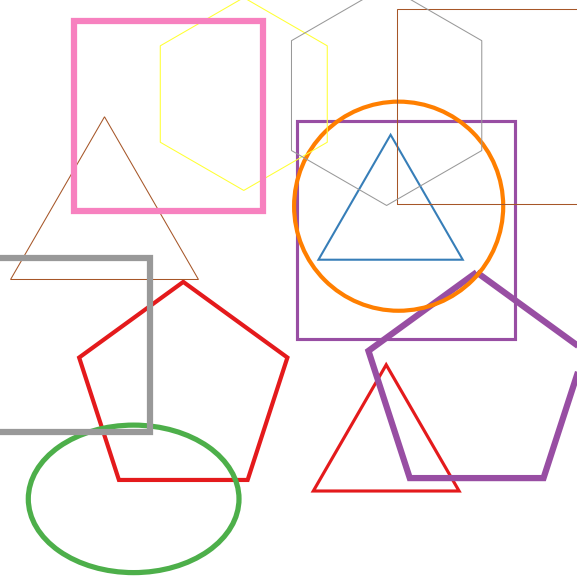[{"shape": "triangle", "thickness": 1.5, "radius": 0.73, "center": [0.669, 0.222]}, {"shape": "pentagon", "thickness": 2, "radius": 0.95, "center": [0.317, 0.321]}, {"shape": "triangle", "thickness": 1, "radius": 0.72, "center": [0.676, 0.622]}, {"shape": "oval", "thickness": 2.5, "radius": 0.91, "center": [0.231, 0.135]}, {"shape": "square", "thickness": 1.5, "radius": 0.94, "center": [0.703, 0.601]}, {"shape": "pentagon", "thickness": 3, "radius": 0.98, "center": [0.825, 0.331]}, {"shape": "circle", "thickness": 2, "radius": 0.91, "center": [0.69, 0.642]}, {"shape": "hexagon", "thickness": 0.5, "radius": 0.83, "center": [0.422, 0.836]}, {"shape": "square", "thickness": 0.5, "radius": 0.85, "center": [0.857, 0.815]}, {"shape": "triangle", "thickness": 0.5, "radius": 0.94, "center": [0.181, 0.609]}, {"shape": "square", "thickness": 3, "radius": 0.82, "center": [0.292, 0.798]}, {"shape": "hexagon", "thickness": 0.5, "radius": 0.95, "center": [0.669, 0.834]}, {"shape": "square", "thickness": 3, "radius": 0.75, "center": [0.11, 0.402]}]